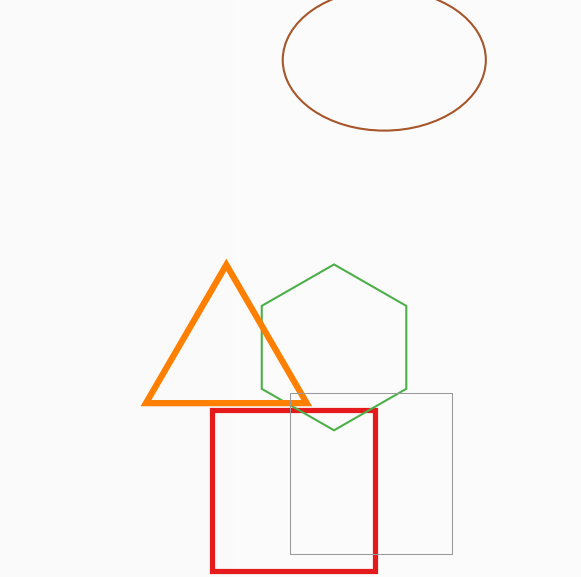[{"shape": "square", "thickness": 2.5, "radius": 0.7, "center": [0.504, 0.15]}, {"shape": "hexagon", "thickness": 1, "radius": 0.72, "center": [0.575, 0.398]}, {"shape": "triangle", "thickness": 3, "radius": 0.8, "center": [0.389, 0.381]}, {"shape": "oval", "thickness": 1, "radius": 0.87, "center": [0.661, 0.895]}, {"shape": "square", "thickness": 0.5, "radius": 0.7, "center": [0.638, 0.179]}]